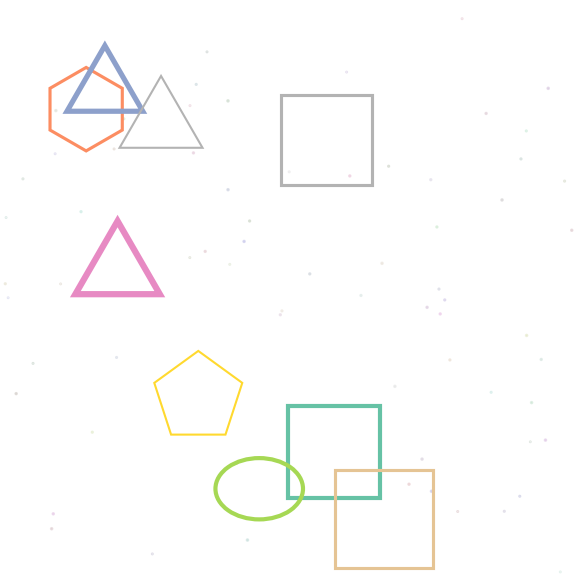[{"shape": "square", "thickness": 2, "radius": 0.4, "center": [0.579, 0.216]}, {"shape": "hexagon", "thickness": 1.5, "radius": 0.36, "center": [0.149, 0.81]}, {"shape": "triangle", "thickness": 2.5, "radius": 0.38, "center": [0.182, 0.844]}, {"shape": "triangle", "thickness": 3, "radius": 0.42, "center": [0.204, 0.532]}, {"shape": "oval", "thickness": 2, "radius": 0.38, "center": [0.449, 0.153]}, {"shape": "pentagon", "thickness": 1, "radius": 0.4, "center": [0.343, 0.311]}, {"shape": "square", "thickness": 1.5, "radius": 0.43, "center": [0.665, 0.101]}, {"shape": "square", "thickness": 1.5, "radius": 0.39, "center": [0.565, 0.757]}, {"shape": "triangle", "thickness": 1, "radius": 0.41, "center": [0.279, 0.785]}]